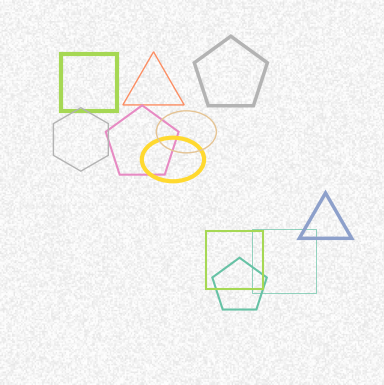[{"shape": "square", "thickness": 0.5, "radius": 0.41, "center": [0.738, 0.322]}, {"shape": "pentagon", "thickness": 1.5, "radius": 0.37, "center": [0.622, 0.256]}, {"shape": "triangle", "thickness": 1, "radius": 0.46, "center": [0.399, 0.773]}, {"shape": "triangle", "thickness": 2.5, "radius": 0.39, "center": [0.846, 0.42]}, {"shape": "pentagon", "thickness": 1.5, "radius": 0.5, "center": [0.369, 0.627]}, {"shape": "square", "thickness": 1.5, "radius": 0.37, "center": [0.609, 0.325]}, {"shape": "square", "thickness": 3, "radius": 0.37, "center": [0.231, 0.786]}, {"shape": "oval", "thickness": 3, "radius": 0.4, "center": [0.449, 0.586]}, {"shape": "oval", "thickness": 1, "radius": 0.39, "center": [0.484, 0.658]}, {"shape": "hexagon", "thickness": 1, "radius": 0.41, "center": [0.21, 0.638]}, {"shape": "pentagon", "thickness": 2.5, "radius": 0.5, "center": [0.6, 0.806]}]